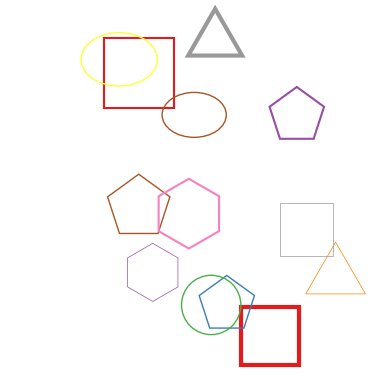[{"shape": "square", "thickness": 1.5, "radius": 0.45, "center": [0.361, 0.81]}, {"shape": "square", "thickness": 3, "radius": 0.37, "center": [0.701, 0.127]}, {"shape": "pentagon", "thickness": 1, "radius": 0.38, "center": [0.589, 0.209]}, {"shape": "circle", "thickness": 1, "radius": 0.39, "center": [0.549, 0.208]}, {"shape": "hexagon", "thickness": 0.5, "radius": 0.38, "center": [0.397, 0.293]}, {"shape": "pentagon", "thickness": 1.5, "radius": 0.37, "center": [0.771, 0.7]}, {"shape": "triangle", "thickness": 0.5, "radius": 0.45, "center": [0.872, 0.281]}, {"shape": "oval", "thickness": 1, "radius": 0.5, "center": [0.31, 0.846]}, {"shape": "oval", "thickness": 1, "radius": 0.42, "center": [0.504, 0.702]}, {"shape": "pentagon", "thickness": 1, "radius": 0.43, "center": [0.36, 0.462]}, {"shape": "hexagon", "thickness": 1.5, "radius": 0.45, "center": [0.491, 0.445]}, {"shape": "square", "thickness": 0.5, "radius": 0.35, "center": [0.797, 0.404]}, {"shape": "triangle", "thickness": 3, "radius": 0.4, "center": [0.559, 0.896]}]